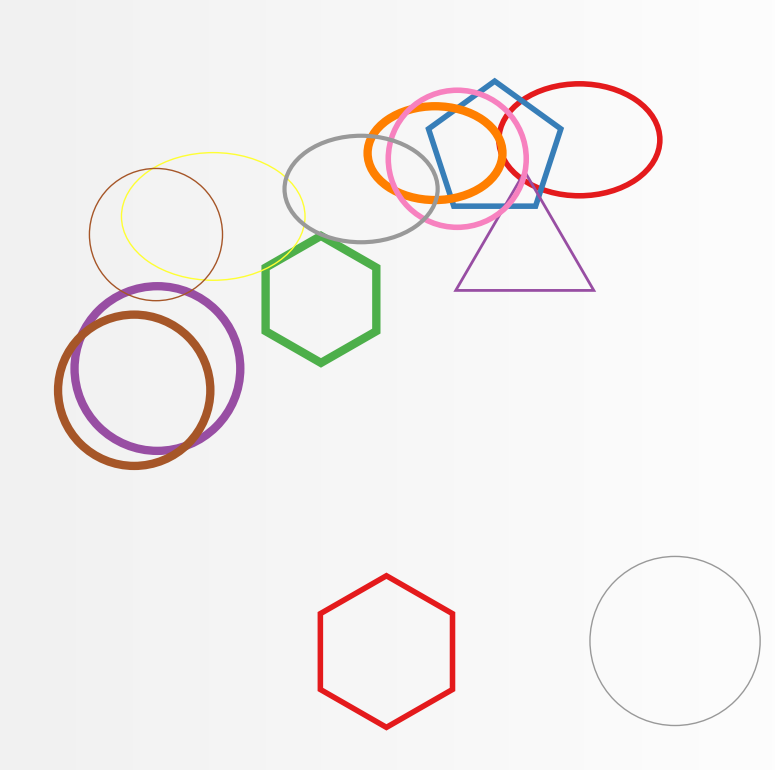[{"shape": "oval", "thickness": 2, "radius": 0.52, "center": [0.748, 0.818]}, {"shape": "hexagon", "thickness": 2, "radius": 0.49, "center": [0.499, 0.154]}, {"shape": "pentagon", "thickness": 2, "radius": 0.45, "center": [0.638, 0.805]}, {"shape": "hexagon", "thickness": 3, "radius": 0.41, "center": [0.414, 0.611]}, {"shape": "circle", "thickness": 3, "radius": 0.53, "center": [0.203, 0.521]}, {"shape": "triangle", "thickness": 1, "radius": 0.51, "center": [0.677, 0.674]}, {"shape": "oval", "thickness": 3, "radius": 0.44, "center": [0.561, 0.801]}, {"shape": "oval", "thickness": 0.5, "radius": 0.59, "center": [0.275, 0.719]}, {"shape": "circle", "thickness": 0.5, "radius": 0.43, "center": [0.201, 0.695]}, {"shape": "circle", "thickness": 3, "radius": 0.49, "center": [0.173, 0.493]}, {"shape": "circle", "thickness": 2, "radius": 0.45, "center": [0.59, 0.794]}, {"shape": "circle", "thickness": 0.5, "radius": 0.55, "center": [0.871, 0.168]}, {"shape": "oval", "thickness": 1.5, "radius": 0.49, "center": [0.466, 0.755]}]